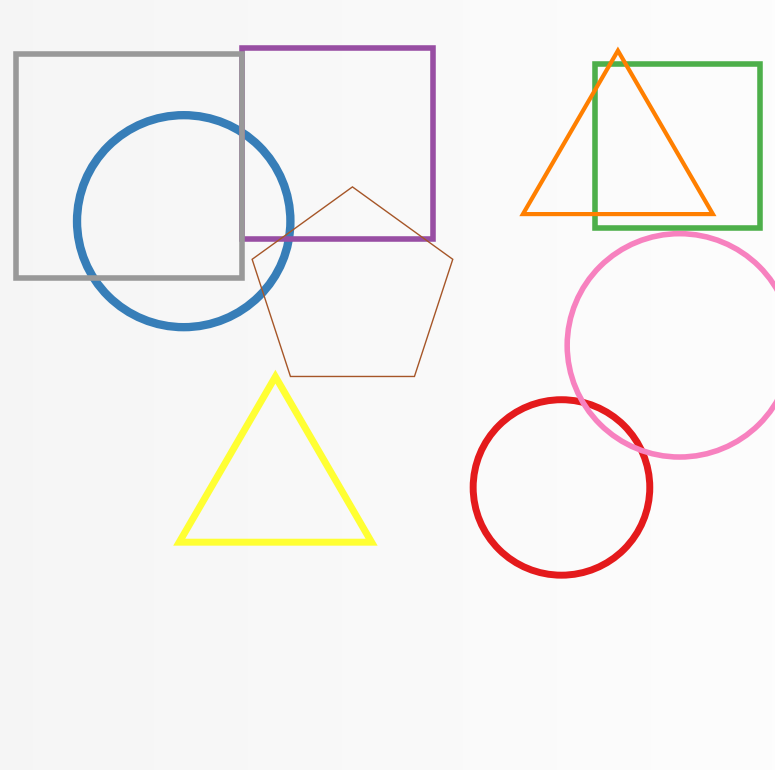[{"shape": "circle", "thickness": 2.5, "radius": 0.57, "center": [0.724, 0.367]}, {"shape": "circle", "thickness": 3, "radius": 0.69, "center": [0.237, 0.713]}, {"shape": "square", "thickness": 2, "radius": 0.53, "center": [0.874, 0.81]}, {"shape": "square", "thickness": 2, "radius": 0.62, "center": [0.435, 0.814]}, {"shape": "triangle", "thickness": 1.5, "radius": 0.71, "center": [0.797, 0.793]}, {"shape": "triangle", "thickness": 2.5, "radius": 0.72, "center": [0.355, 0.368]}, {"shape": "pentagon", "thickness": 0.5, "radius": 0.68, "center": [0.455, 0.621]}, {"shape": "circle", "thickness": 2, "radius": 0.73, "center": [0.877, 0.551]}, {"shape": "square", "thickness": 2, "radius": 0.73, "center": [0.167, 0.784]}]